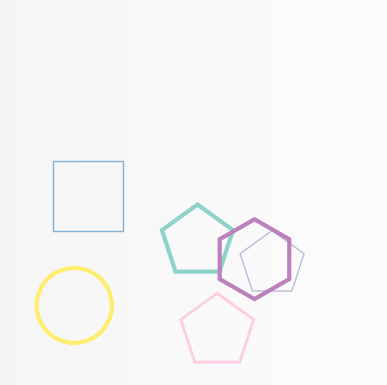[{"shape": "pentagon", "thickness": 3, "radius": 0.48, "center": [0.51, 0.372]}, {"shape": "pentagon", "thickness": 1, "radius": 0.43, "center": [0.702, 0.314]}, {"shape": "square", "thickness": 1, "radius": 0.45, "center": [0.227, 0.491]}, {"shape": "pentagon", "thickness": 2, "radius": 0.49, "center": [0.561, 0.139]}, {"shape": "hexagon", "thickness": 3, "radius": 0.52, "center": [0.657, 0.327]}, {"shape": "circle", "thickness": 3, "radius": 0.49, "center": [0.192, 0.207]}]